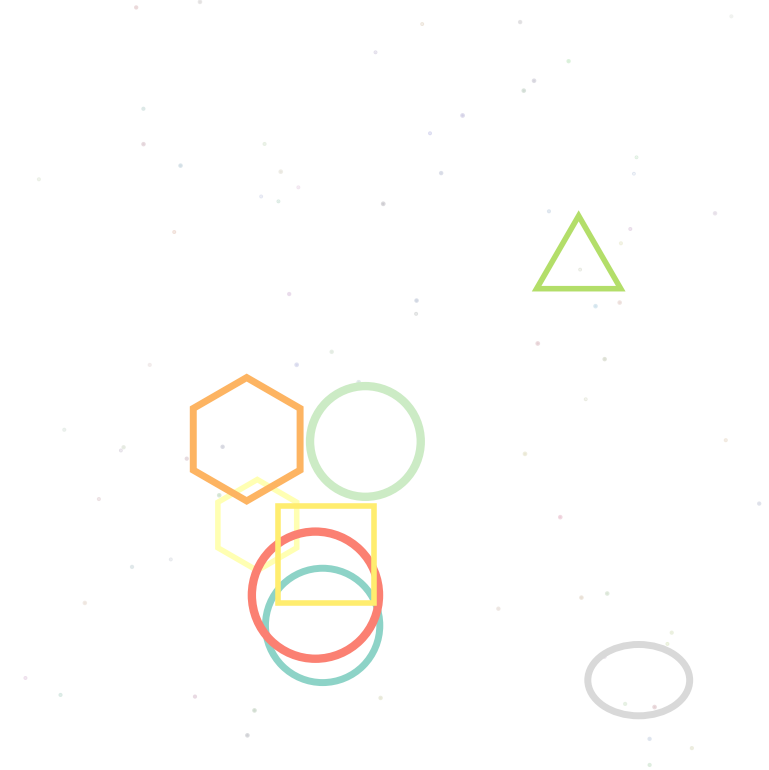[{"shape": "circle", "thickness": 2.5, "radius": 0.37, "center": [0.419, 0.188]}, {"shape": "hexagon", "thickness": 2, "radius": 0.3, "center": [0.334, 0.318]}, {"shape": "circle", "thickness": 3, "radius": 0.41, "center": [0.41, 0.227]}, {"shape": "hexagon", "thickness": 2.5, "radius": 0.4, "center": [0.32, 0.43]}, {"shape": "triangle", "thickness": 2, "radius": 0.32, "center": [0.752, 0.657]}, {"shape": "oval", "thickness": 2.5, "radius": 0.33, "center": [0.83, 0.117]}, {"shape": "circle", "thickness": 3, "radius": 0.36, "center": [0.475, 0.427]}, {"shape": "square", "thickness": 2, "radius": 0.31, "center": [0.424, 0.28]}]